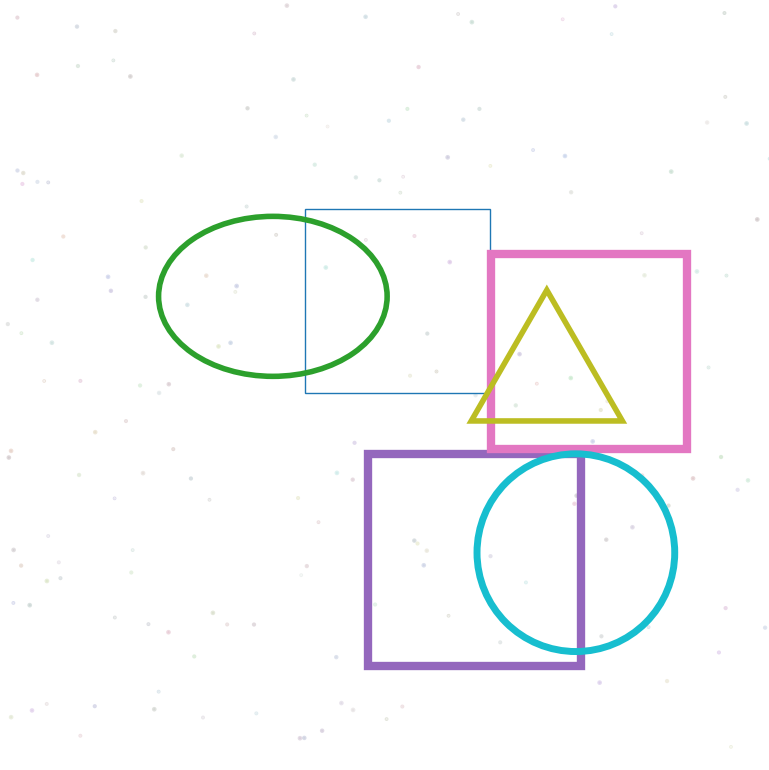[{"shape": "square", "thickness": 0.5, "radius": 0.6, "center": [0.516, 0.609]}, {"shape": "oval", "thickness": 2, "radius": 0.74, "center": [0.354, 0.615]}, {"shape": "square", "thickness": 3, "radius": 0.69, "center": [0.616, 0.272]}, {"shape": "square", "thickness": 3, "radius": 0.63, "center": [0.765, 0.544]}, {"shape": "triangle", "thickness": 2, "radius": 0.57, "center": [0.71, 0.51]}, {"shape": "circle", "thickness": 2.5, "radius": 0.64, "center": [0.748, 0.282]}]